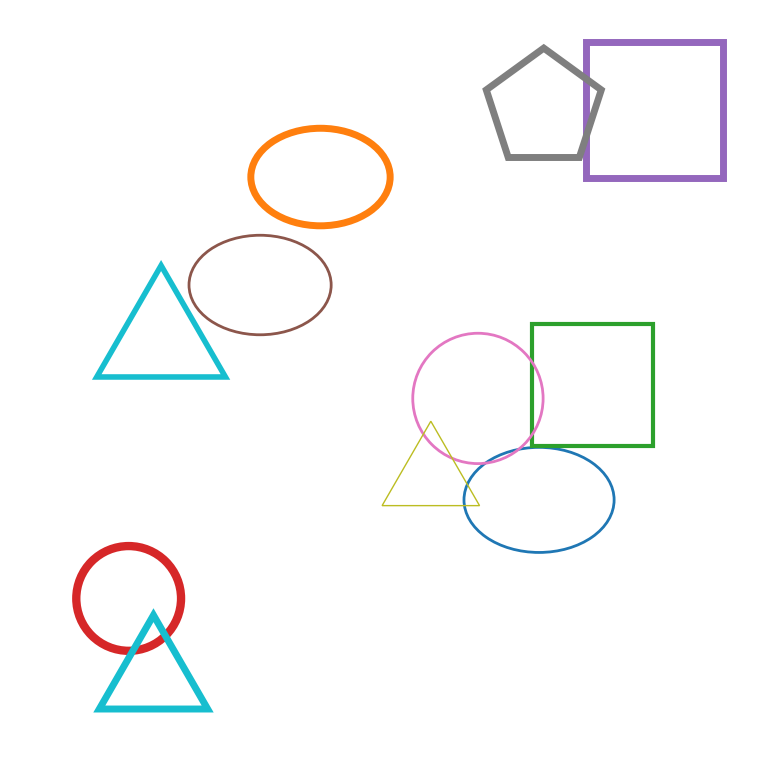[{"shape": "oval", "thickness": 1, "radius": 0.49, "center": [0.7, 0.351]}, {"shape": "oval", "thickness": 2.5, "radius": 0.45, "center": [0.416, 0.77]}, {"shape": "square", "thickness": 1.5, "radius": 0.39, "center": [0.77, 0.5]}, {"shape": "circle", "thickness": 3, "radius": 0.34, "center": [0.167, 0.223]}, {"shape": "square", "thickness": 2.5, "radius": 0.44, "center": [0.85, 0.857]}, {"shape": "oval", "thickness": 1, "radius": 0.46, "center": [0.338, 0.63]}, {"shape": "circle", "thickness": 1, "radius": 0.42, "center": [0.621, 0.483]}, {"shape": "pentagon", "thickness": 2.5, "radius": 0.39, "center": [0.706, 0.859]}, {"shape": "triangle", "thickness": 0.5, "radius": 0.37, "center": [0.56, 0.38]}, {"shape": "triangle", "thickness": 2.5, "radius": 0.41, "center": [0.199, 0.12]}, {"shape": "triangle", "thickness": 2, "radius": 0.48, "center": [0.209, 0.559]}]